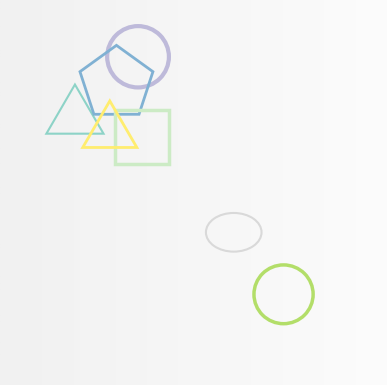[{"shape": "triangle", "thickness": 1.5, "radius": 0.43, "center": [0.193, 0.695]}, {"shape": "circle", "thickness": 3, "radius": 0.4, "center": [0.356, 0.853]}, {"shape": "pentagon", "thickness": 2, "radius": 0.49, "center": [0.301, 0.783]}, {"shape": "circle", "thickness": 2.5, "radius": 0.38, "center": [0.732, 0.236]}, {"shape": "oval", "thickness": 1.5, "radius": 0.36, "center": [0.603, 0.397]}, {"shape": "square", "thickness": 2.5, "radius": 0.35, "center": [0.366, 0.643]}, {"shape": "triangle", "thickness": 2, "radius": 0.4, "center": [0.283, 0.657]}]